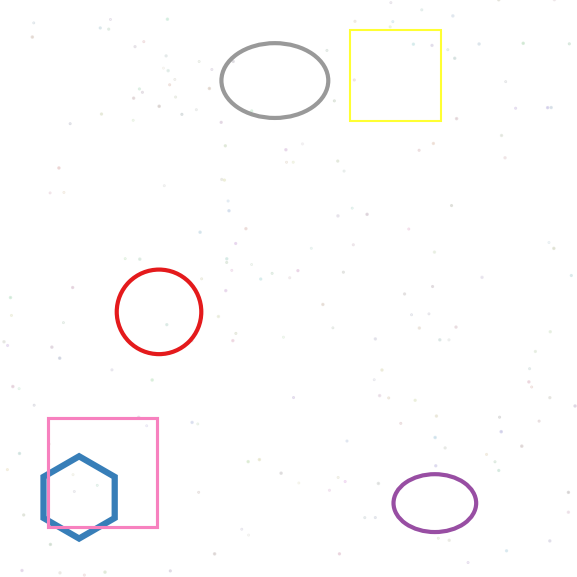[{"shape": "circle", "thickness": 2, "radius": 0.37, "center": [0.275, 0.459]}, {"shape": "hexagon", "thickness": 3, "radius": 0.36, "center": [0.137, 0.138]}, {"shape": "oval", "thickness": 2, "radius": 0.36, "center": [0.753, 0.128]}, {"shape": "square", "thickness": 1, "radius": 0.39, "center": [0.684, 0.868]}, {"shape": "square", "thickness": 1.5, "radius": 0.47, "center": [0.177, 0.181]}, {"shape": "oval", "thickness": 2, "radius": 0.46, "center": [0.476, 0.86]}]